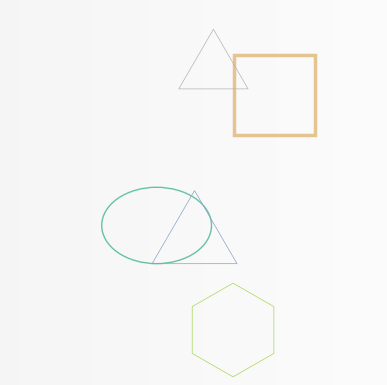[{"shape": "oval", "thickness": 1, "radius": 0.71, "center": [0.404, 0.414]}, {"shape": "triangle", "thickness": 0.5, "radius": 0.63, "center": [0.502, 0.378]}, {"shape": "hexagon", "thickness": 0.5, "radius": 0.61, "center": [0.601, 0.143]}, {"shape": "square", "thickness": 2.5, "radius": 0.52, "center": [0.708, 0.753]}, {"shape": "triangle", "thickness": 0.5, "radius": 0.52, "center": [0.551, 0.821]}]